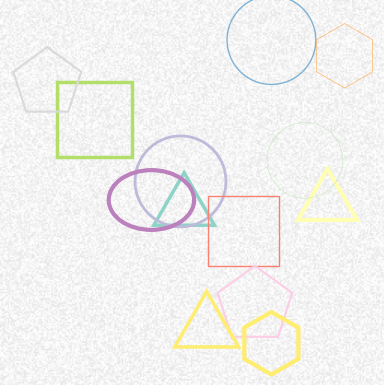[{"shape": "triangle", "thickness": 2.5, "radius": 0.45, "center": [0.478, 0.46]}, {"shape": "triangle", "thickness": 3, "radius": 0.44, "center": [0.851, 0.473]}, {"shape": "circle", "thickness": 2, "radius": 0.59, "center": [0.469, 0.529]}, {"shape": "square", "thickness": 1, "radius": 0.46, "center": [0.632, 0.4]}, {"shape": "circle", "thickness": 1, "radius": 0.58, "center": [0.705, 0.896]}, {"shape": "hexagon", "thickness": 0.5, "radius": 0.42, "center": [0.895, 0.855]}, {"shape": "square", "thickness": 2.5, "radius": 0.49, "center": [0.245, 0.689]}, {"shape": "pentagon", "thickness": 1.5, "radius": 0.51, "center": [0.662, 0.208]}, {"shape": "pentagon", "thickness": 1.5, "radius": 0.46, "center": [0.123, 0.785]}, {"shape": "oval", "thickness": 3, "radius": 0.55, "center": [0.393, 0.481]}, {"shape": "circle", "thickness": 0.5, "radius": 0.49, "center": [0.792, 0.583]}, {"shape": "triangle", "thickness": 2.5, "radius": 0.48, "center": [0.537, 0.147]}, {"shape": "hexagon", "thickness": 3, "radius": 0.41, "center": [0.705, 0.108]}]